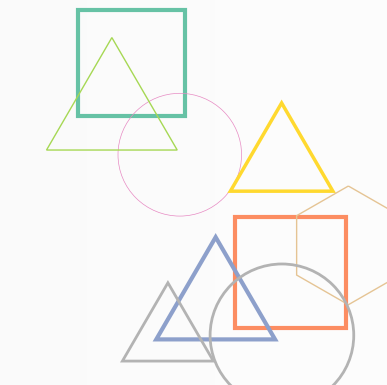[{"shape": "square", "thickness": 3, "radius": 0.69, "center": [0.338, 0.836]}, {"shape": "square", "thickness": 3, "radius": 0.72, "center": [0.751, 0.292]}, {"shape": "triangle", "thickness": 3, "radius": 0.89, "center": [0.557, 0.207]}, {"shape": "circle", "thickness": 0.5, "radius": 0.8, "center": [0.464, 0.598]}, {"shape": "triangle", "thickness": 1, "radius": 0.97, "center": [0.289, 0.708]}, {"shape": "triangle", "thickness": 2.5, "radius": 0.76, "center": [0.727, 0.58]}, {"shape": "hexagon", "thickness": 1, "radius": 0.77, "center": [0.899, 0.363]}, {"shape": "circle", "thickness": 2, "radius": 0.93, "center": [0.728, 0.129]}, {"shape": "triangle", "thickness": 2, "radius": 0.68, "center": [0.433, 0.13]}]